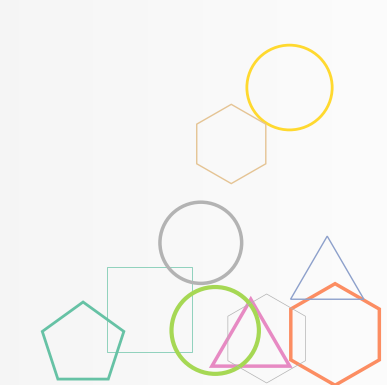[{"shape": "square", "thickness": 0.5, "radius": 0.55, "center": [0.386, 0.197]}, {"shape": "pentagon", "thickness": 2, "radius": 0.55, "center": [0.214, 0.105]}, {"shape": "hexagon", "thickness": 2.5, "radius": 0.66, "center": [0.865, 0.131]}, {"shape": "triangle", "thickness": 1, "radius": 0.55, "center": [0.844, 0.277]}, {"shape": "triangle", "thickness": 2.5, "radius": 0.58, "center": [0.647, 0.107]}, {"shape": "circle", "thickness": 3, "radius": 0.56, "center": [0.555, 0.142]}, {"shape": "circle", "thickness": 2, "radius": 0.55, "center": [0.747, 0.773]}, {"shape": "hexagon", "thickness": 1, "radius": 0.51, "center": [0.597, 0.626]}, {"shape": "hexagon", "thickness": 0.5, "radius": 0.58, "center": [0.688, 0.121]}, {"shape": "circle", "thickness": 2.5, "radius": 0.53, "center": [0.518, 0.369]}]